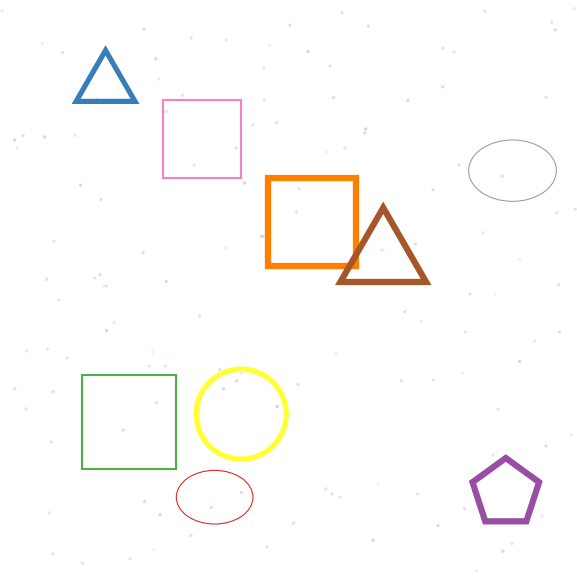[{"shape": "oval", "thickness": 0.5, "radius": 0.33, "center": [0.372, 0.138]}, {"shape": "triangle", "thickness": 2.5, "radius": 0.29, "center": [0.183, 0.853]}, {"shape": "square", "thickness": 1, "radius": 0.41, "center": [0.223, 0.268]}, {"shape": "pentagon", "thickness": 3, "radius": 0.3, "center": [0.876, 0.145]}, {"shape": "square", "thickness": 3, "radius": 0.38, "center": [0.54, 0.615]}, {"shape": "circle", "thickness": 2.5, "radius": 0.39, "center": [0.418, 0.282]}, {"shape": "triangle", "thickness": 3, "radius": 0.43, "center": [0.664, 0.554]}, {"shape": "square", "thickness": 1, "radius": 0.34, "center": [0.35, 0.758]}, {"shape": "oval", "thickness": 0.5, "radius": 0.38, "center": [0.887, 0.704]}]